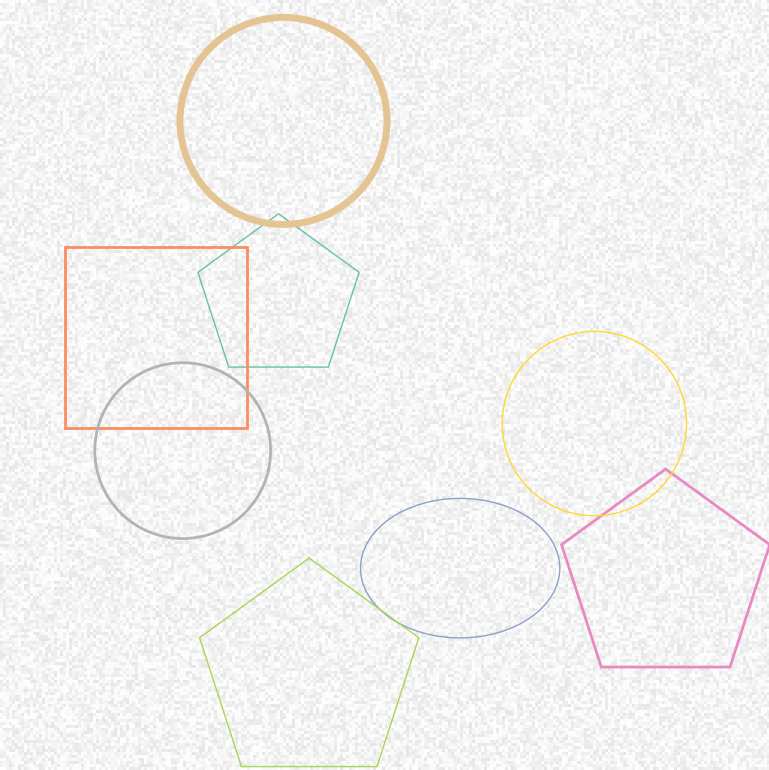[{"shape": "pentagon", "thickness": 0.5, "radius": 0.55, "center": [0.362, 0.612]}, {"shape": "square", "thickness": 1, "radius": 0.59, "center": [0.203, 0.562]}, {"shape": "oval", "thickness": 0.5, "radius": 0.65, "center": [0.598, 0.262]}, {"shape": "pentagon", "thickness": 1, "radius": 0.71, "center": [0.864, 0.249]}, {"shape": "pentagon", "thickness": 0.5, "radius": 0.75, "center": [0.402, 0.126]}, {"shape": "circle", "thickness": 0.5, "radius": 0.6, "center": [0.772, 0.45]}, {"shape": "circle", "thickness": 2.5, "radius": 0.67, "center": [0.368, 0.843]}, {"shape": "circle", "thickness": 1, "radius": 0.57, "center": [0.237, 0.415]}]